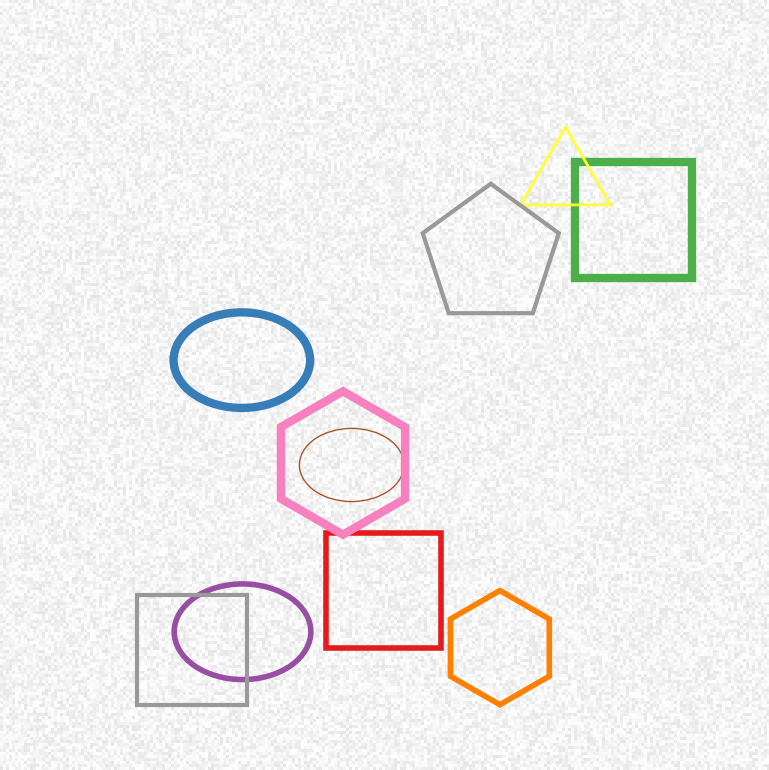[{"shape": "square", "thickness": 2, "radius": 0.37, "center": [0.498, 0.233]}, {"shape": "oval", "thickness": 3, "radius": 0.44, "center": [0.314, 0.532]}, {"shape": "square", "thickness": 3, "radius": 0.38, "center": [0.823, 0.714]}, {"shape": "oval", "thickness": 2, "radius": 0.44, "center": [0.315, 0.18]}, {"shape": "hexagon", "thickness": 2, "radius": 0.37, "center": [0.649, 0.159]}, {"shape": "triangle", "thickness": 1, "radius": 0.34, "center": [0.734, 0.768]}, {"shape": "oval", "thickness": 0.5, "radius": 0.34, "center": [0.457, 0.396]}, {"shape": "hexagon", "thickness": 3, "radius": 0.47, "center": [0.445, 0.399]}, {"shape": "square", "thickness": 1.5, "radius": 0.36, "center": [0.25, 0.155]}, {"shape": "pentagon", "thickness": 1.5, "radius": 0.46, "center": [0.637, 0.668]}]